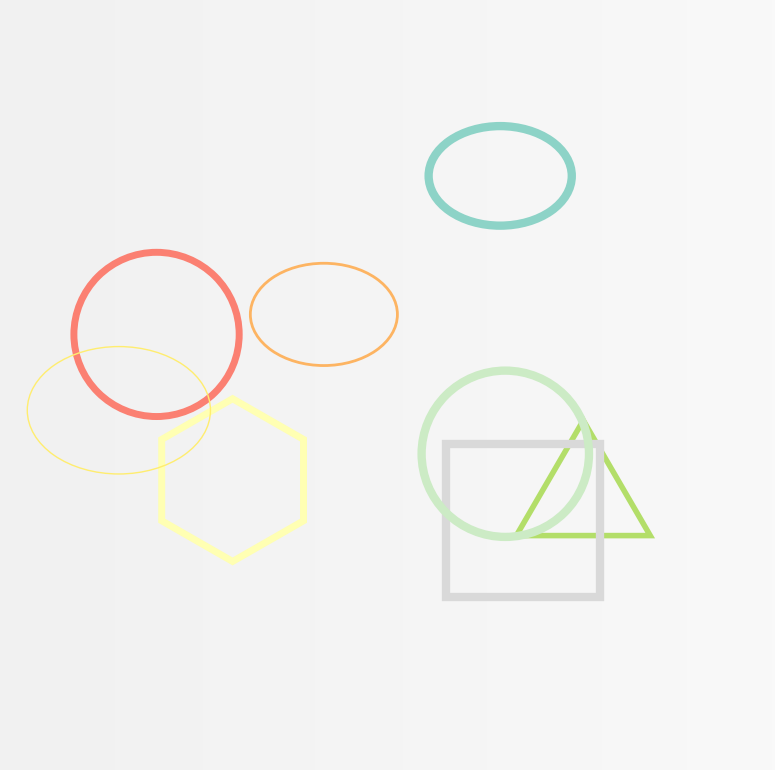[{"shape": "oval", "thickness": 3, "radius": 0.46, "center": [0.645, 0.772]}, {"shape": "hexagon", "thickness": 2.5, "radius": 0.53, "center": [0.3, 0.377]}, {"shape": "circle", "thickness": 2.5, "radius": 0.53, "center": [0.202, 0.566]}, {"shape": "oval", "thickness": 1, "radius": 0.47, "center": [0.418, 0.592]}, {"shape": "triangle", "thickness": 2, "radius": 0.5, "center": [0.753, 0.354]}, {"shape": "square", "thickness": 3, "radius": 0.5, "center": [0.675, 0.324]}, {"shape": "circle", "thickness": 3, "radius": 0.54, "center": [0.652, 0.411]}, {"shape": "oval", "thickness": 0.5, "radius": 0.59, "center": [0.153, 0.467]}]